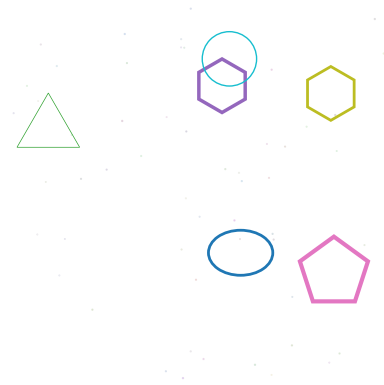[{"shape": "oval", "thickness": 2, "radius": 0.42, "center": [0.625, 0.343]}, {"shape": "triangle", "thickness": 0.5, "radius": 0.47, "center": [0.126, 0.664]}, {"shape": "hexagon", "thickness": 2.5, "radius": 0.35, "center": [0.577, 0.777]}, {"shape": "pentagon", "thickness": 3, "radius": 0.46, "center": [0.867, 0.292]}, {"shape": "hexagon", "thickness": 2, "radius": 0.35, "center": [0.859, 0.757]}, {"shape": "circle", "thickness": 1, "radius": 0.35, "center": [0.596, 0.847]}]